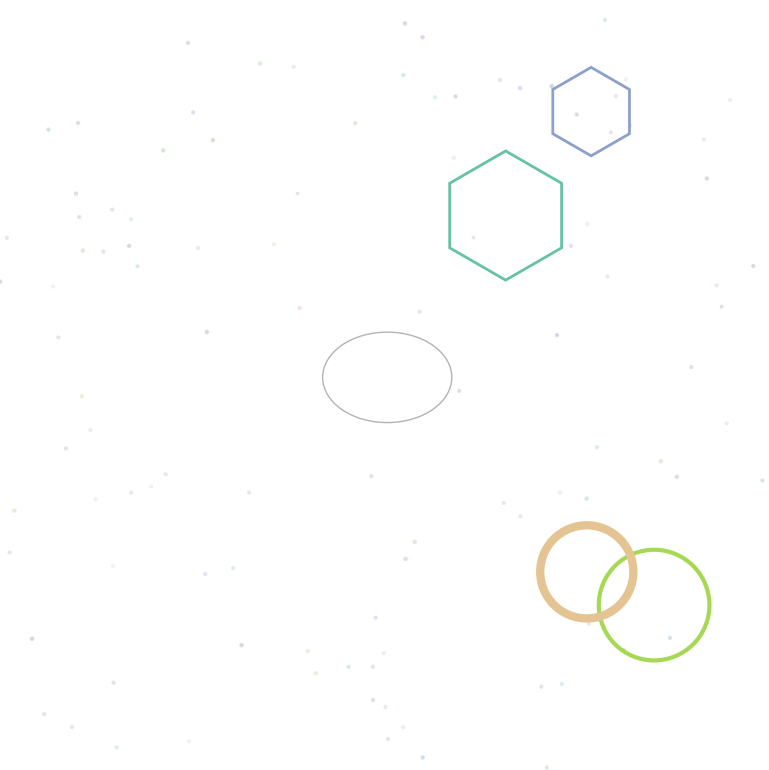[{"shape": "hexagon", "thickness": 1, "radius": 0.42, "center": [0.657, 0.72]}, {"shape": "hexagon", "thickness": 1, "radius": 0.29, "center": [0.768, 0.855]}, {"shape": "circle", "thickness": 1.5, "radius": 0.36, "center": [0.849, 0.214]}, {"shape": "circle", "thickness": 3, "radius": 0.3, "center": [0.762, 0.257]}, {"shape": "oval", "thickness": 0.5, "radius": 0.42, "center": [0.503, 0.51]}]